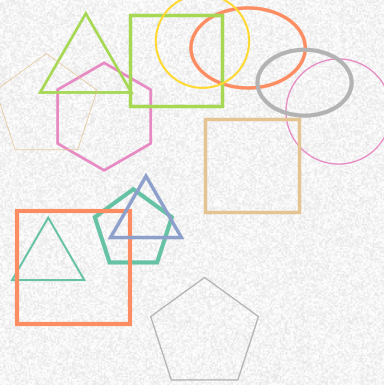[{"shape": "triangle", "thickness": 1.5, "radius": 0.54, "center": [0.125, 0.327]}, {"shape": "pentagon", "thickness": 3, "radius": 0.53, "center": [0.346, 0.403]}, {"shape": "oval", "thickness": 2.5, "radius": 0.74, "center": [0.644, 0.875]}, {"shape": "square", "thickness": 3, "radius": 0.74, "center": [0.191, 0.306]}, {"shape": "triangle", "thickness": 2.5, "radius": 0.53, "center": [0.379, 0.436]}, {"shape": "hexagon", "thickness": 2, "radius": 0.7, "center": [0.271, 0.697]}, {"shape": "circle", "thickness": 1, "radius": 0.68, "center": [0.879, 0.71]}, {"shape": "square", "thickness": 2.5, "radius": 0.59, "center": [0.457, 0.843]}, {"shape": "triangle", "thickness": 2, "radius": 0.68, "center": [0.223, 0.828]}, {"shape": "circle", "thickness": 1.5, "radius": 0.61, "center": [0.526, 0.893]}, {"shape": "pentagon", "thickness": 0.5, "radius": 0.69, "center": [0.121, 0.723]}, {"shape": "square", "thickness": 2.5, "radius": 0.61, "center": [0.654, 0.57]}, {"shape": "oval", "thickness": 3, "radius": 0.61, "center": [0.791, 0.785]}, {"shape": "pentagon", "thickness": 1, "radius": 0.74, "center": [0.531, 0.132]}]